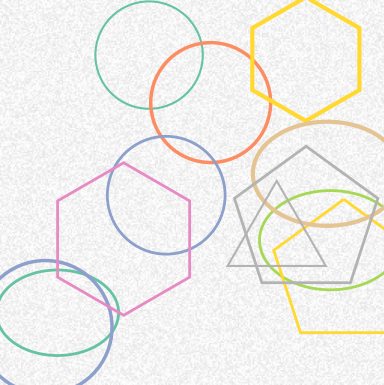[{"shape": "circle", "thickness": 1.5, "radius": 0.7, "center": [0.387, 0.857]}, {"shape": "oval", "thickness": 2, "radius": 0.79, "center": [0.149, 0.188]}, {"shape": "circle", "thickness": 2.5, "radius": 0.78, "center": [0.547, 0.734]}, {"shape": "circle", "thickness": 2.5, "radius": 0.87, "center": [0.118, 0.15]}, {"shape": "circle", "thickness": 2, "radius": 0.76, "center": [0.432, 0.493]}, {"shape": "hexagon", "thickness": 2, "radius": 0.99, "center": [0.321, 0.379]}, {"shape": "oval", "thickness": 2, "radius": 0.92, "center": [0.858, 0.376]}, {"shape": "pentagon", "thickness": 2, "radius": 0.96, "center": [0.893, 0.291]}, {"shape": "hexagon", "thickness": 3, "radius": 0.8, "center": [0.794, 0.847]}, {"shape": "oval", "thickness": 3, "radius": 0.97, "center": [0.85, 0.549]}, {"shape": "pentagon", "thickness": 2, "radius": 0.98, "center": [0.795, 0.424]}, {"shape": "triangle", "thickness": 1.5, "radius": 0.74, "center": [0.719, 0.383]}]